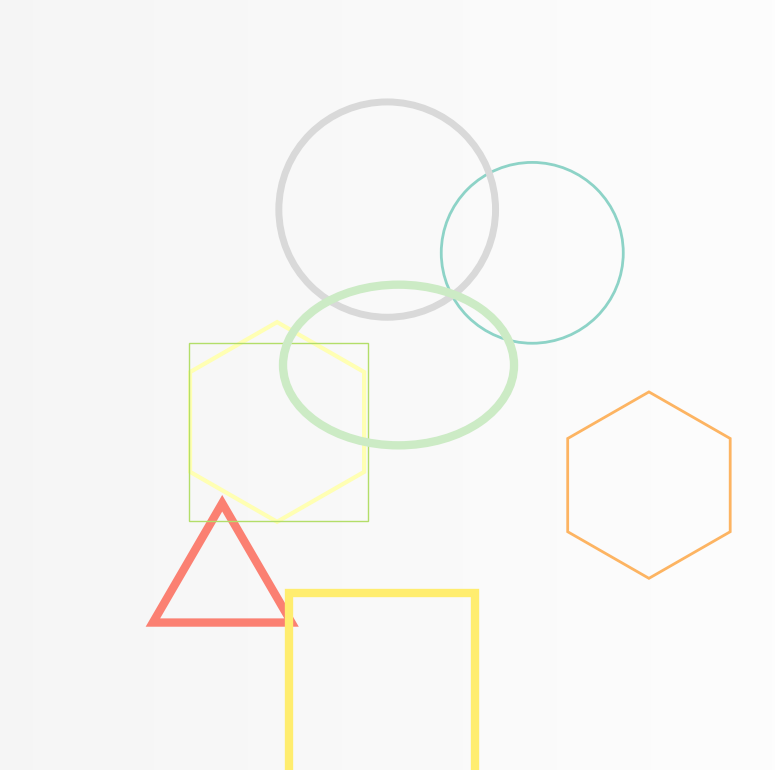[{"shape": "circle", "thickness": 1, "radius": 0.59, "center": [0.687, 0.672]}, {"shape": "hexagon", "thickness": 1.5, "radius": 0.65, "center": [0.358, 0.452]}, {"shape": "triangle", "thickness": 3, "radius": 0.52, "center": [0.287, 0.243]}, {"shape": "hexagon", "thickness": 1, "radius": 0.61, "center": [0.837, 0.37]}, {"shape": "square", "thickness": 0.5, "radius": 0.58, "center": [0.36, 0.439]}, {"shape": "circle", "thickness": 2.5, "radius": 0.7, "center": [0.5, 0.728]}, {"shape": "oval", "thickness": 3, "radius": 0.75, "center": [0.514, 0.526]}, {"shape": "square", "thickness": 3, "radius": 0.6, "center": [0.493, 0.11]}]